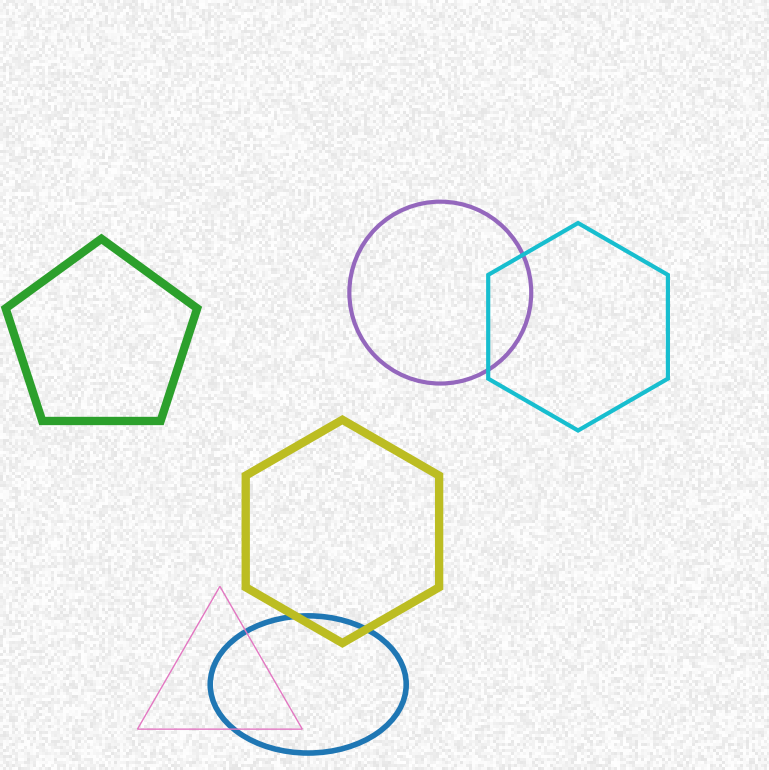[{"shape": "oval", "thickness": 2, "radius": 0.64, "center": [0.4, 0.111]}, {"shape": "pentagon", "thickness": 3, "radius": 0.65, "center": [0.132, 0.559]}, {"shape": "circle", "thickness": 1.5, "radius": 0.59, "center": [0.572, 0.62]}, {"shape": "triangle", "thickness": 0.5, "radius": 0.62, "center": [0.286, 0.115]}, {"shape": "hexagon", "thickness": 3, "radius": 0.73, "center": [0.445, 0.31]}, {"shape": "hexagon", "thickness": 1.5, "radius": 0.67, "center": [0.751, 0.576]}]